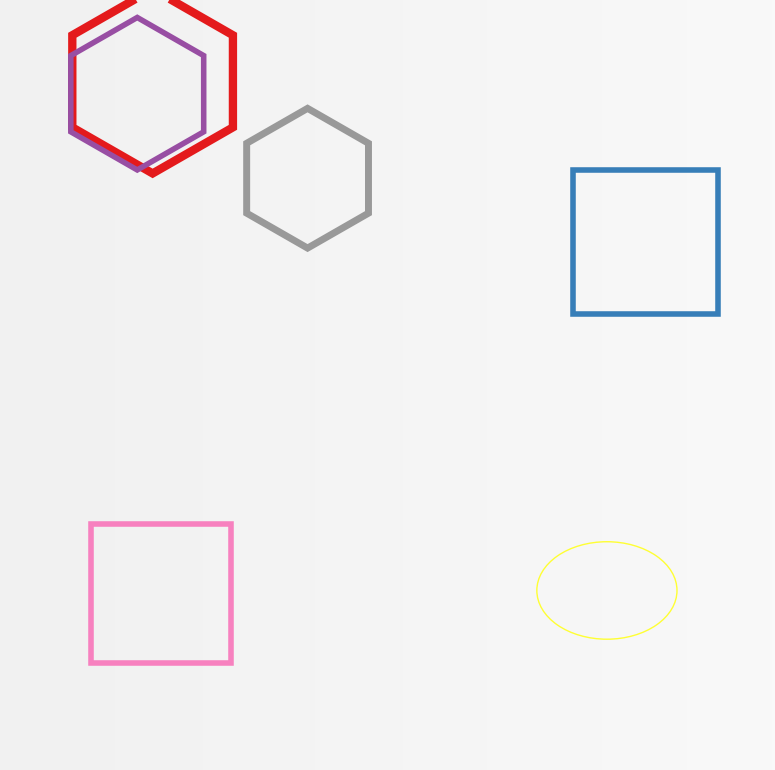[{"shape": "hexagon", "thickness": 3, "radius": 0.6, "center": [0.197, 0.894]}, {"shape": "square", "thickness": 2, "radius": 0.47, "center": [0.833, 0.686]}, {"shape": "hexagon", "thickness": 2, "radius": 0.49, "center": [0.177, 0.878]}, {"shape": "oval", "thickness": 0.5, "radius": 0.45, "center": [0.783, 0.233]}, {"shape": "square", "thickness": 2, "radius": 0.45, "center": [0.208, 0.23]}, {"shape": "hexagon", "thickness": 2.5, "radius": 0.45, "center": [0.397, 0.769]}]